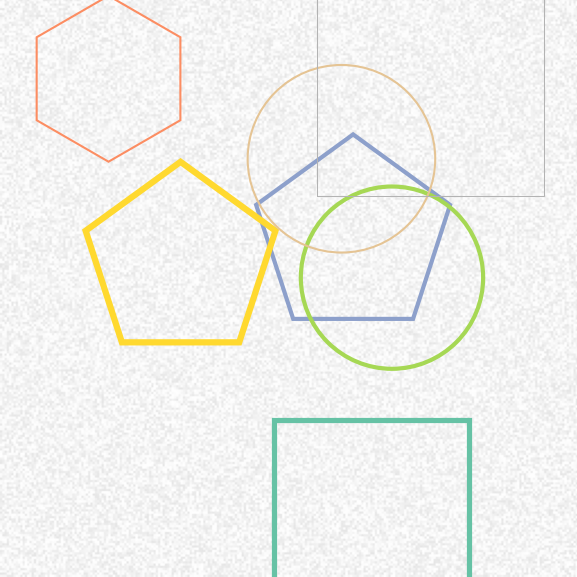[{"shape": "square", "thickness": 2.5, "radius": 0.84, "center": [0.644, 0.104]}, {"shape": "hexagon", "thickness": 1, "radius": 0.72, "center": [0.188, 0.863]}, {"shape": "pentagon", "thickness": 2, "radius": 0.88, "center": [0.611, 0.59]}, {"shape": "circle", "thickness": 2, "radius": 0.79, "center": [0.679, 0.518]}, {"shape": "pentagon", "thickness": 3, "radius": 0.86, "center": [0.313, 0.546]}, {"shape": "circle", "thickness": 1, "radius": 0.81, "center": [0.591, 0.724]}, {"shape": "square", "thickness": 0.5, "radius": 0.98, "center": [0.745, 0.856]}]